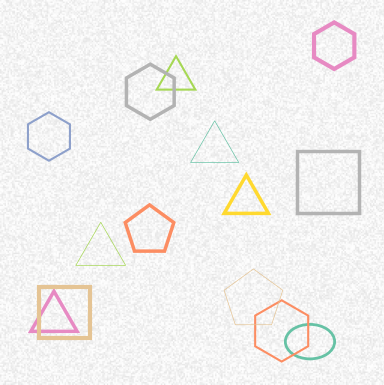[{"shape": "triangle", "thickness": 0.5, "radius": 0.36, "center": [0.558, 0.614]}, {"shape": "oval", "thickness": 2, "radius": 0.32, "center": [0.805, 0.113]}, {"shape": "pentagon", "thickness": 2.5, "radius": 0.33, "center": [0.388, 0.401]}, {"shape": "hexagon", "thickness": 1.5, "radius": 0.4, "center": [0.732, 0.14]}, {"shape": "hexagon", "thickness": 1.5, "radius": 0.31, "center": [0.127, 0.646]}, {"shape": "hexagon", "thickness": 3, "radius": 0.3, "center": [0.868, 0.881]}, {"shape": "triangle", "thickness": 2.5, "radius": 0.35, "center": [0.14, 0.174]}, {"shape": "triangle", "thickness": 1.5, "radius": 0.29, "center": [0.457, 0.796]}, {"shape": "triangle", "thickness": 0.5, "radius": 0.37, "center": [0.262, 0.348]}, {"shape": "triangle", "thickness": 2.5, "radius": 0.33, "center": [0.64, 0.479]}, {"shape": "square", "thickness": 3, "radius": 0.33, "center": [0.169, 0.188]}, {"shape": "pentagon", "thickness": 0.5, "radius": 0.4, "center": [0.658, 0.221]}, {"shape": "square", "thickness": 2.5, "radius": 0.4, "center": [0.852, 0.528]}, {"shape": "hexagon", "thickness": 2.5, "radius": 0.36, "center": [0.39, 0.762]}]